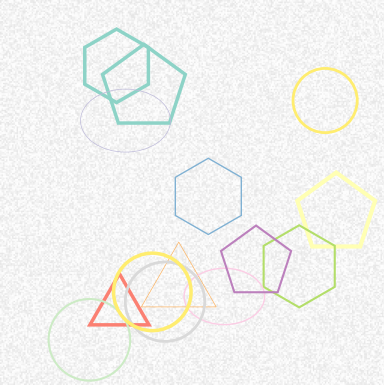[{"shape": "pentagon", "thickness": 2.5, "radius": 0.56, "center": [0.374, 0.772]}, {"shape": "hexagon", "thickness": 2.5, "radius": 0.48, "center": [0.303, 0.829]}, {"shape": "pentagon", "thickness": 3, "radius": 0.53, "center": [0.873, 0.446]}, {"shape": "oval", "thickness": 0.5, "radius": 0.58, "center": [0.326, 0.687]}, {"shape": "triangle", "thickness": 2.5, "radius": 0.44, "center": [0.31, 0.2]}, {"shape": "hexagon", "thickness": 1, "radius": 0.49, "center": [0.541, 0.49]}, {"shape": "triangle", "thickness": 0.5, "radius": 0.56, "center": [0.464, 0.259]}, {"shape": "hexagon", "thickness": 1.5, "radius": 0.53, "center": [0.777, 0.308]}, {"shape": "oval", "thickness": 1, "radius": 0.52, "center": [0.583, 0.23]}, {"shape": "circle", "thickness": 2, "radius": 0.52, "center": [0.429, 0.216]}, {"shape": "pentagon", "thickness": 1.5, "radius": 0.48, "center": [0.665, 0.318]}, {"shape": "circle", "thickness": 1.5, "radius": 0.53, "center": [0.232, 0.117]}, {"shape": "circle", "thickness": 2.5, "radius": 0.5, "center": [0.396, 0.242]}, {"shape": "circle", "thickness": 2, "radius": 0.42, "center": [0.844, 0.739]}]